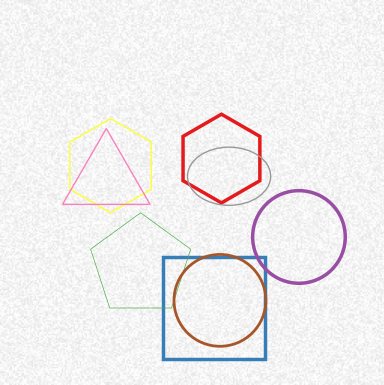[{"shape": "hexagon", "thickness": 2.5, "radius": 0.58, "center": [0.575, 0.588]}, {"shape": "square", "thickness": 2.5, "radius": 0.66, "center": [0.555, 0.2]}, {"shape": "pentagon", "thickness": 0.5, "radius": 0.68, "center": [0.365, 0.311]}, {"shape": "circle", "thickness": 2.5, "radius": 0.6, "center": [0.777, 0.385]}, {"shape": "hexagon", "thickness": 1, "radius": 0.61, "center": [0.287, 0.57]}, {"shape": "circle", "thickness": 2, "radius": 0.6, "center": [0.571, 0.22]}, {"shape": "triangle", "thickness": 1, "radius": 0.66, "center": [0.276, 0.535]}, {"shape": "oval", "thickness": 1, "radius": 0.54, "center": [0.595, 0.542]}]